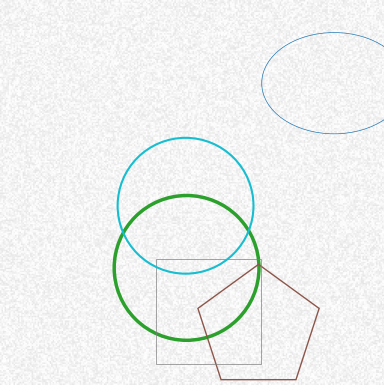[{"shape": "oval", "thickness": 0.5, "radius": 0.94, "center": [0.868, 0.784]}, {"shape": "circle", "thickness": 2.5, "radius": 0.94, "center": [0.485, 0.304]}, {"shape": "pentagon", "thickness": 1, "radius": 0.83, "center": [0.671, 0.148]}, {"shape": "square", "thickness": 0.5, "radius": 0.68, "center": [0.542, 0.19]}, {"shape": "circle", "thickness": 1.5, "radius": 0.88, "center": [0.482, 0.466]}]